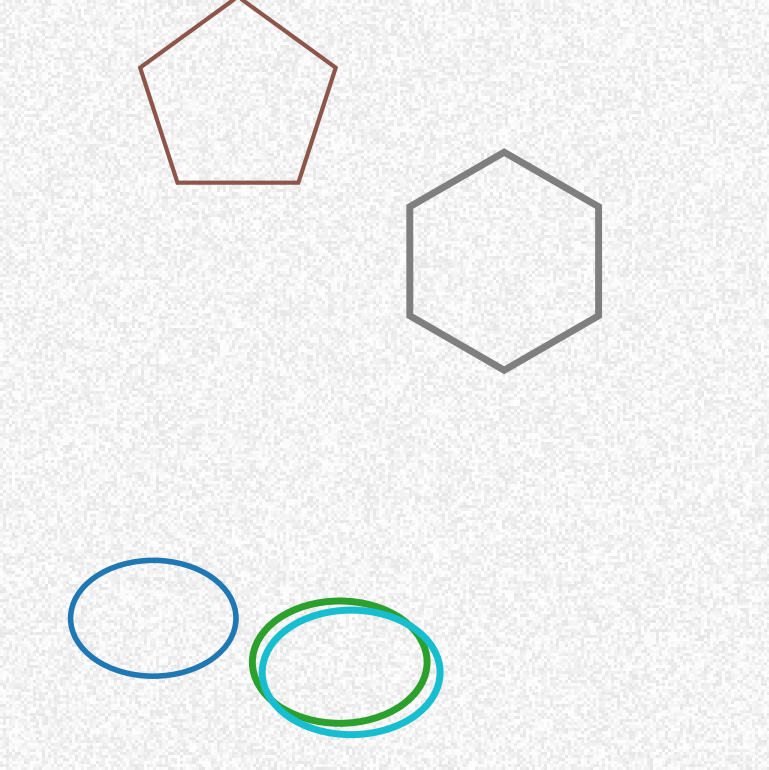[{"shape": "oval", "thickness": 2, "radius": 0.54, "center": [0.199, 0.197]}, {"shape": "oval", "thickness": 2.5, "radius": 0.57, "center": [0.441, 0.14]}, {"shape": "pentagon", "thickness": 1.5, "radius": 0.67, "center": [0.309, 0.871]}, {"shape": "hexagon", "thickness": 2.5, "radius": 0.71, "center": [0.655, 0.661]}, {"shape": "oval", "thickness": 2.5, "radius": 0.58, "center": [0.456, 0.127]}]